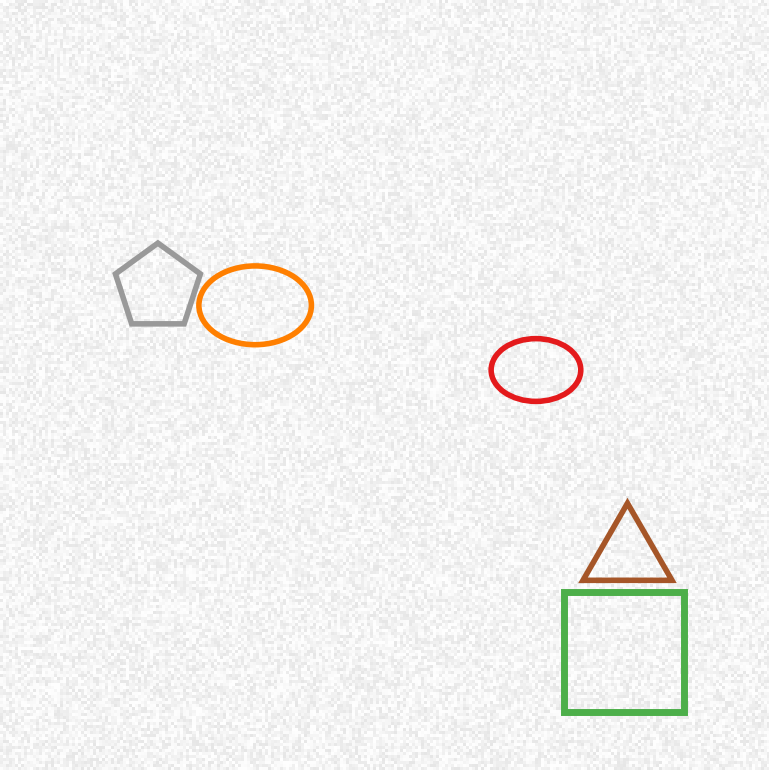[{"shape": "oval", "thickness": 2, "radius": 0.29, "center": [0.696, 0.519]}, {"shape": "square", "thickness": 2.5, "radius": 0.39, "center": [0.81, 0.153]}, {"shape": "oval", "thickness": 2, "radius": 0.37, "center": [0.331, 0.603]}, {"shape": "triangle", "thickness": 2, "radius": 0.33, "center": [0.815, 0.28]}, {"shape": "pentagon", "thickness": 2, "radius": 0.29, "center": [0.205, 0.626]}]